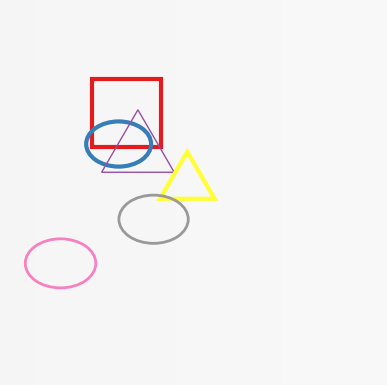[{"shape": "square", "thickness": 3, "radius": 0.44, "center": [0.326, 0.706]}, {"shape": "oval", "thickness": 3, "radius": 0.42, "center": [0.306, 0.626]}, {"shape": "triangle", "thickness": 1, "radius": 0.54, "center": [0.356, 0.607]}, {"shape": "triangle", "thickness": 3, "radius": 0.41, "center": [0.483, 0.524]}, {"shape": "oval", "thickness": 2, "radius": 0.46, "center": [0.156, 0.316]}, {"shape": "oval", "thickness": 2, "radius": 0.45, "center": [0.396, 0.431]}]